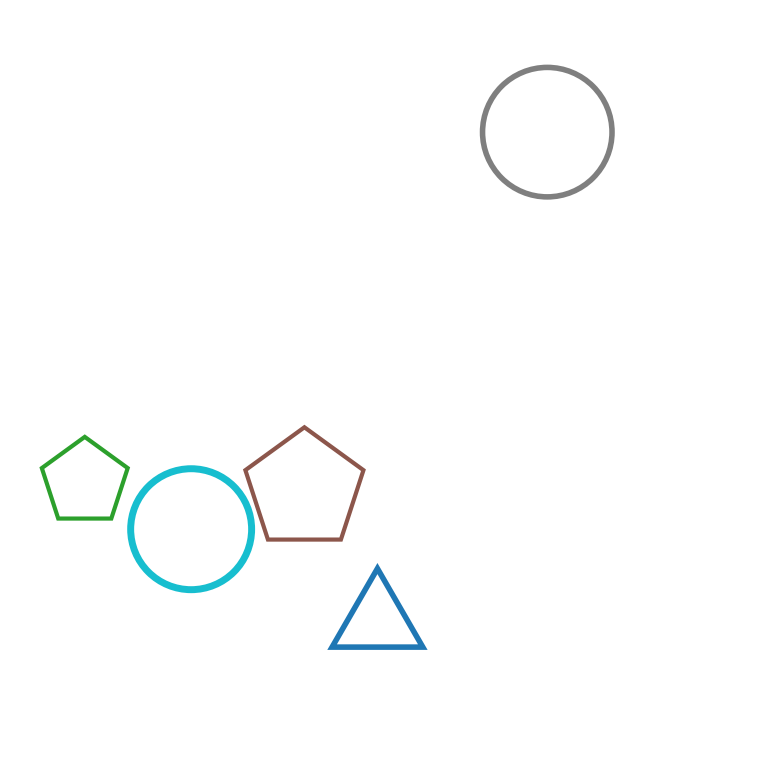[{"shape": "triangle", "thickness": 2, "radius": 0.34, "center": [0.49, 0.194]}, {"shape": "pentagon", "thickness": 1.5, "radius": 0.29, "center": [0.11, 0.374]}, {"shape": "pentagon", "thickness": 1.5, "radius": 0.4, "center": [0.395, 0.364]}, {"shape": "circle", "thickness": 2, "radius": 0.42, "center": [0.711, 0.828]}, {"shape": "circle", "thickness": 2.5, "radius": 0.39, "center": [0.248, 0.313]}]